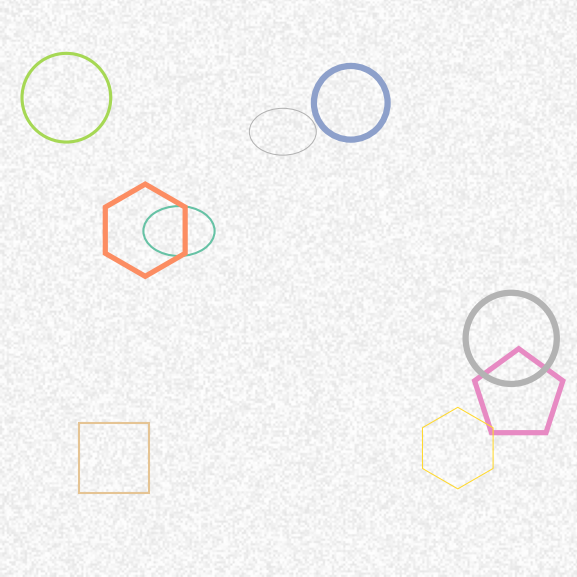[{"shape": "oval", "thickness": 1, "radius": 0.31, "center": [0.31, 0.599]}, {"shape": "hexagon", "thickness": 2.5, "radius": 0.4, "center": [0.251, 0.6]}, {"shape": "circle", "thickness": 3, "radius": 0.32, "center": [0.607, 0.821]}, {"shape": "pentagon", "thickness": 2.5, "radius": 0.4, "center": [0.898, 0.315]}, {"shape": "circle", "thickness": 1.5, "radius": 0.38, "center": [0.115, 0.83]}, {"shape": "hexagon", "thickness": 0.5, "radius": 0.35, "center": [0.793, 0.223]}, {"shape": "square", "thickness": 1, "radius": 0.3, "center": [0.198, 0.207]}, {"shape": "oval", "thickness": 0.5, "radius": 0.29, "center": [0.49, 0.771]}, {"shape": "circle", "thickness": 3, "radius": 0.39, "center": [0.885, 0.413]}]